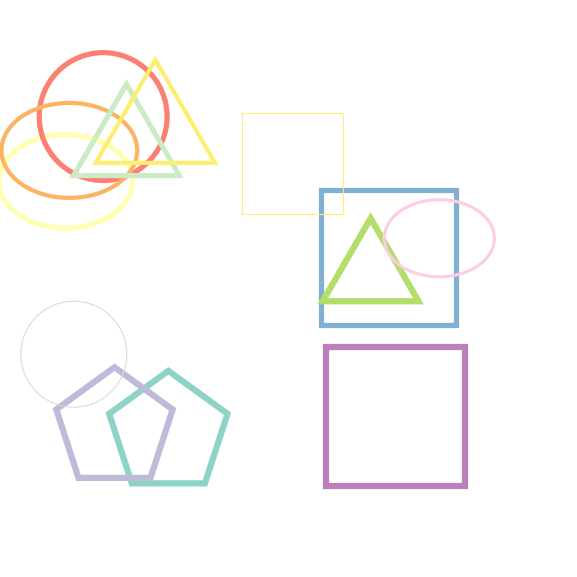[{"shape": "pentagon", "thickness": 3, "radius": 0.54, "center": [0.292, 0.249]}, {"shape": "oval", "thickness": 2.5, "radius": 0.58, "center": [0.114, 0.685]}, {"shape": "pentagon", "thickness": 3, "radius": 0.53, "center": [0.198, 0.257]}, {"shape": "circle", "thickness": 2.5, "radius": 0.55, "center": [0.179, 0.797]}, {"shape": "square", "thickness": 2.5, "radius": 0.58, "center": [0.672, 0.554]}, {"shape": "oval", "thickness": 2, "radius": 0.59, "center": [0.12, 0.739]}, {"shape": "triangle", "thickness": 3, "radius": 0.48, "center": [0.642, 0.525]}, {"shape": "oval", "thickness": 1.5, "radius": 0.48, "center": [0.761, 0.587]}, {"shape": "circle", "thickness": 0.5, "radius": 0.46, "center": [0.128, 0.386]}, {"shape": "square", "thickness": 3, "radius": 0.6, "center": [0.685, 0.278]}, {"shape": "triangle", "thickness": 2.5, "radius": 0.53, "center": [0.219, 0.748]}, {"shape": "triangle", "thickness": 2, "radius": 0.6, "center": [0.269, 0.777]}, {"shape": "square", "thickness": 0.5, "radius": 0.44, "center": [0.507, 0.717]}]